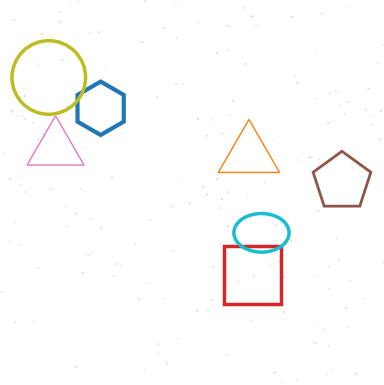[{"shape": "hexagon", "thickness": 3, "radius": 0.35, "center": [0.261, 0.719]}, {"shape": "triangle", "thickness": 1, "radius": 0.46, "center": [0.647, 0.598]}, {"shape": "square", "thickness": 2.5, "radius": 0.37, "center": [0.656, 0.286]}, {"shape": "pentagon", "thickness": 2, "radius": 0.39, "center": [0.888, 0.528]}, {"shape": "triangle", "thickness": 1, "radius": 0.43, "center": [0.144, 0.614]}, {"shape": "circle", "thickness": 2.5, "radius": 0.48, "center": [0.127, 0.799]}, {"shape": "oval", "thickness": 2.5, "radius": 0.36, "center": [0.679, 0.395]}]